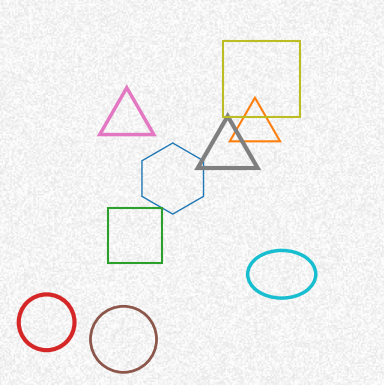[{"shape": "hexagon", "thickness": 1, "radius": 0.46, "center": [0.449, 0.536]}, {"shape": "triangle", "thickness": 1.5, "radius": 0.38, "center": [0.662, 0.671]}, {"shape": "square", "thickness": 1.5, "radius": 0.35, "center": [0.351, 0.388]}, {"shape": "circle", "thickness": 3, "radius": 0.36, "center": [0.121, 0.163]}, {"shape": "circle", "thickness": 2, "radius": 0.43, "center": [0.321, 0.119]}, {"shape": "triangle", "thickness": 2.5, "radius": 0.41, "center": [0.329, 0.691]}, {"shape": "triangle", "thickness": 3, "radius": 0.45, "center": [0.591, 0.609]}, {"shape": "square", "thickness": 1.5, "radius": 0.5, "center": [0.679, 0.795]}, {"shape": "oval", "thickness": 2.5, "radius": 0.44, "center": [0.732, 0.288]}]